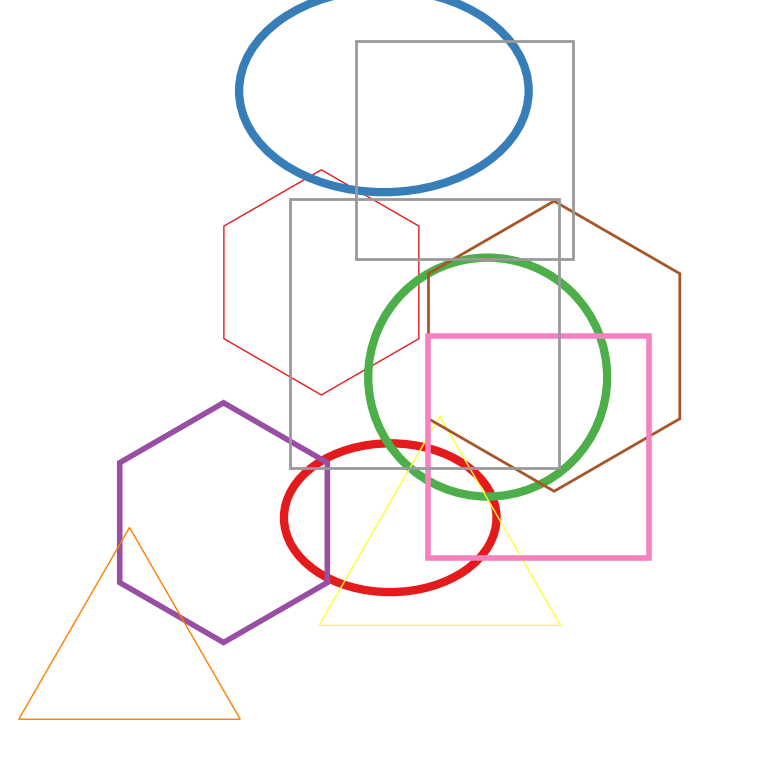[{"shape": "hexagon", "thickness": 0.5, "radius": 0.73, "center": [0.417, 0.633]}, {"shape": "oval", "thickness": 3, "radius": 0.69, "center": [0.507, 0.328]}, {"shape": "oval", "thickness": 3, "radius": 0.94, "center": [0.499, 0.882]}, {"shape": "circle", "thickness": 3, "radius": 0.78, "center": [0.633, 0.51]}, {"shape": "hexagon", "thickness": 2, "radius": 0.78, "center": [0.29, 0.321]}, {"shape": "triangle", "thickness": 0.5, "radius": 0.83, "center": [0.168, 0.149]}, {"shape": "triangle", "thickness": 0.5, "radius": 0.91, "center": [0.571, 0.278]}, {"shape": "hexagon", "thickness": 1, "radius": 0.94, "center": [0.72, 0.55]}, {"shape": "square", "thickness": 2, "radius": 0.72, "center": [0.699, 0.419]}, {"shape": "square", "thickness": 1, "radius": 0.87, "center": [0.552, 0.566]}, {"shape": "square", "thickness": 1, "radius": 0.71, "center": [0.603, 0.805]}]